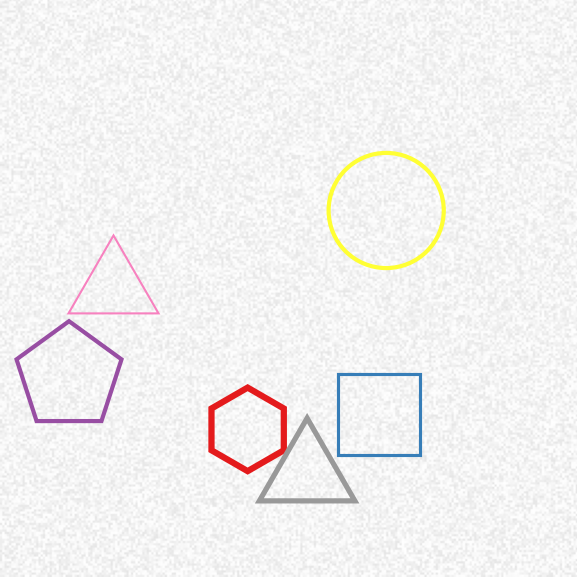[{"shape": "hexagon", "thickness": 3, "radius": 0.36, "center": [0.429, 0.256]}, {"shape": "square", "thickness": 1.5, "radius": 0.35, "center": [0.656, 0.282]}, {"shape": "pentagon", "thickness": 2, "radius": 0.48, "center": [0.12, 0.347]}, {"shape": "circle", "thickness": 2, "radius": 0.5, "center": [0.669, 0.635]}, {"shape": "triangle", "thickness": 1, "radius": 0.45, "center": [0.197, 0.501]}, {"shape": "triangle", "thickness": 2.5, "radius": 0.48, "center": [0.532, 0.18]}]